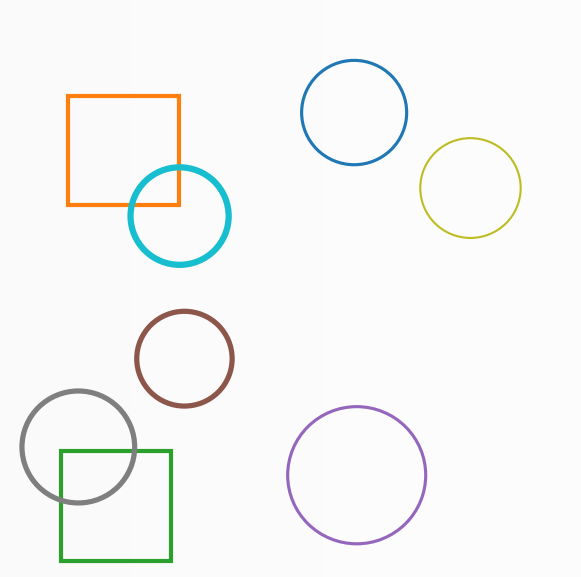[{"shape": "circle", "thickness": 1.5, "radius": 0.45, "center": [0.609, 0.804]}, {"shape": "square", "thickness": 2, "radius": 0.48, "center": [0.213, 0.739]}, {"shape": "square", "thickness": 2, "radius": 0.47, "center": [0.199, 0.123]}, {"shape": "circle", "thickness": 1.5, "radius": 0.59, "center": [0.614, 0.176]}, {"shape": "circle", "thickness": 2.5, "radius": 0.41, "center": [0.317, 0.378]}, {"shape": "circle", "thickness": 2.5, "radius": 0.48, "center": [0.135, 0.225]}, {"shape": "circle", "thickness": 1, "radius": 0.43, "center": [0.809, 0.674]}, {"shape": "circle", "thickness": 3, "radius": 0.42, "center": [0.309, 0.625]}]